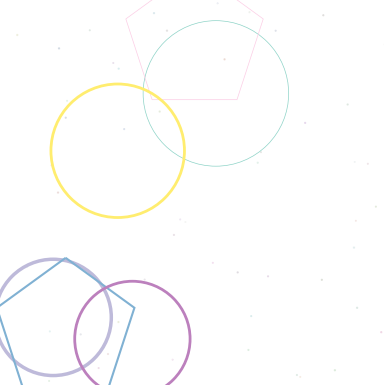[{"shape": "circle", "thickness": 0.5, "radius": 0.94, "center": [0.561, 0.757]}, {"shape": "circle", "thickness": 2.5, "radius": 0.76, "center": [0.138, 0.176]}, {"shape": "pentagon", "thickness": 1.5, "radius": 0.94, "center": [0.17, 0.142]}, {"shape": "pentagon", "thickness": 0.5, "radius": 0.94, "center": [0.505, 0.893]}, {"shape": "circle", "thickness": 2, "radius": 0.75, "center": [0.344, 0.12]}, {"shape": "circle", "thickness": 2, "radius": 0.87, "center": [0.306, 0.608]}]